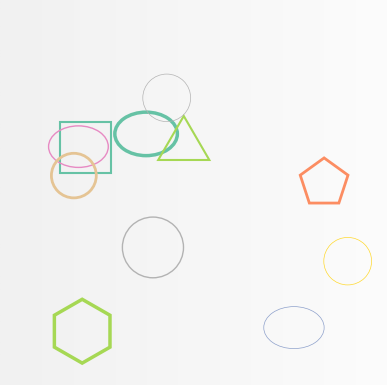[{"shape": "oval", "thickness": 2.5, "radius": 0.4, "center": [0.377, 0.652]}, {"shape": "square", "thickness": 1.5, "radius": 0.33, "center": [0.22, 0.617]}, {"shape": "pentagon", "thickness": 2, "radius": 0.32, "center": [0.836, 0.525]}, {"shape": "oval", "thickness": 0.5, "radius": 0.39, "center": [0.759, 0.149]}, {"shape": "oval", "thickness": 1, "radius": 0.39, "center": [0.202, 0.619]}, {"shape": "hexagon", "thickness": 2.5, "radius": 0.41, "center": [0.212, 0.14]}, {"shape": "triangle", "thickness": 1.5, "radius": 0.38, "center": [0.474, 0.623]}, {"shape": "circle", "thickness": 0.5, "radius": 0.31, "center": [0.897, 0.322]}, {"shape": "circle", "thickness": 2, "radius": 0.29, "center": [0.191, 0.544]}, {"shape": "circle", "thickness": 0.5, "radius": 0.31, "center": [0.43, 0.746]}, {"shape": "circle", "thickness": 1, "radius": 0.39, "center": [0.395, 0.357]}]